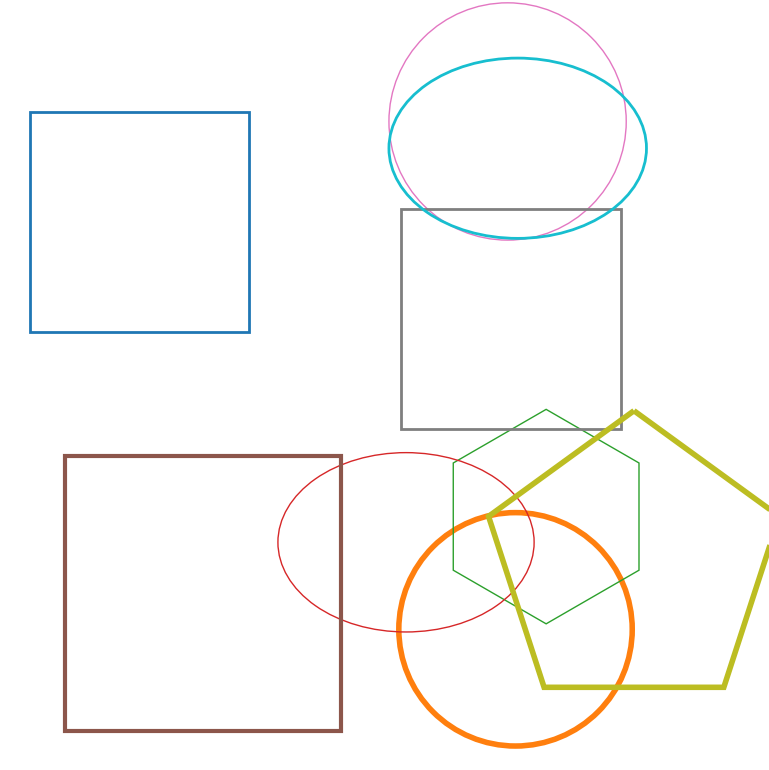[{"shape": "square", "thickness": 1, "radius": 0.71, "center": [0.181, 0.711]}, {"shape": "circle", "thickness": 2, "radius": 0.76, "center": [0.67, 0.183]}, {"shape": "hexagon", "thickness": 0.5, "radius": 0.7, "center": [0.709, 0.329]}, {"shape": "oval", "thickness": 0.5, "radius": 0.83, "center": [0.527, 0.296]}, {"shape": "square", "thickness": 1.5, "radius": 0.89, "center": [0.264, 0.23]}, {"shape": "circle", "thickness": 0.5, "radius": 0.77, "center": [0.659, 0.842]}, {"shape": "square", "thickness": 1, "radius": 0.72, "center": [0.664, 0.585]}, {"shape": "pentagon", "thickness": 2, "radius": 0.99, "center": [0.823, 0.268]}, {"shape": "oval", "thickness": 1, "radius": 0.84, "center": [0.672, 0.807]}]